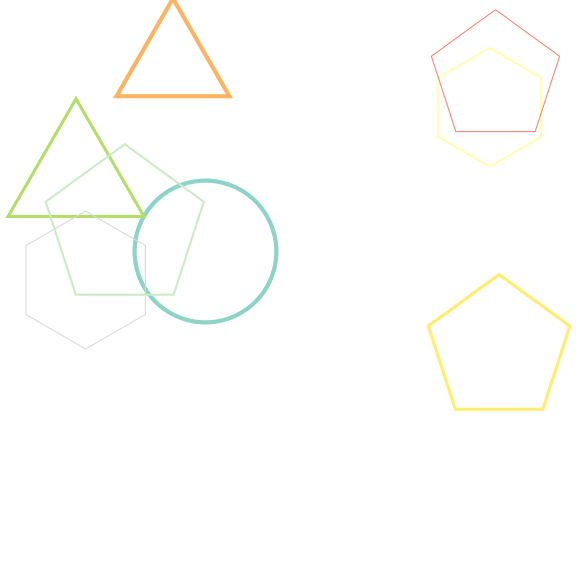[{"shape": "circle", "thickness": 2, "radius": 0.61, "center": [0.356, 0.564]}, {"shape": "hexagon", "thickness": 1, "radius": 0.51, "center": [0.848, 0.813]}, {"shape": "pentagon", "thickness": 0.5, "radius": 0.58, "center": [0.858, 0.866]}, {"shape": "triangle", "thickness": 2, "radius": 0.56, "center": [0.3, 0.889]}, {"shape": "triangle", "thickness": 1.5, "radius": 0.68, "center": [0.132, 0.692]}, {"shape": "hexagon", "thickness": 0.5, "radius": 0.6, "center": [0.148, 0.514]}, {"shape": "pentagon", "thickness": 1, "radius": 0.72, "center": [0.216, 0.605]}, {"shape": "pentagon", "thickness": 1.5, "radius": 0.64, "center": [0.864, 0.395]}]